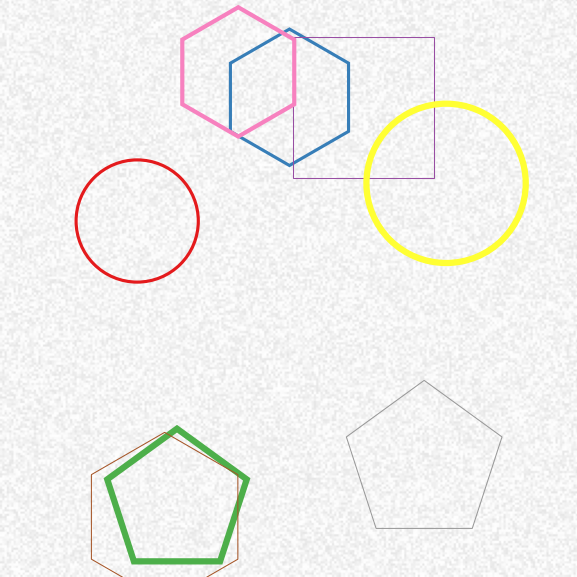[{"shape": "circle", "thickness": 1.5, "radius": 0.53, "center": [0.238, 0.616]}, {"shape": "hexagon", "thickness": 1.5, "radius": 0.59, "center": [0.501, 0.831]}, {"shape": "pentagon", "thickness": 3, "radius": 0.63, "center": [0.306, 0.13]}, {"shape": "square", "thickness": 0.5, "radius": 0.61, "center": [0.63, 0.814]}, {"shape": "circle", "thickness": 3, "radius": 0.69, "center": [0.772, 0.682]}, {"shape": "hexagon", "thickness": 0.5, "radius": 0.73, "center": [0.285, 0.104]}, {"shape": "hexagon", "thickness": 2, "radius": 0.56, "center": [0.413, 0.875]}, {"shape": "pentagon", "thickness": 0.5, "radius": 0.71, "center": [0.735, 0.199]}]